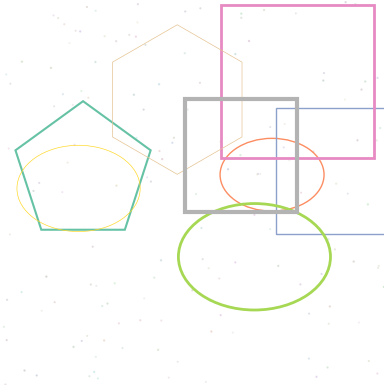[{"shape": "pentagon", "thickness": 1.5, "radius": 0.92, "center": [0.216, 0.553]}, {"shape": "oval", "thickness": 1, "radius": 0.68, "center": [0.707, 0.546]}, {"shape": "square", "thickness": 1, "radius": 0.82, "center": [0.879, 0.555]}, {"shape": "square", "thickness": 2, "radius": 0.99, "center": [0.774, 0.789]}, {"shape": "oval", "thickness": 2, "radius": 0.99, "center": [0.661, 0.333]}, {"shape": "oval", "thickness": 0.5, "radius": 0.8, "center": [0.204, 0.511]}, {"shape": "hexagon", "thickness": 0.5, "radius": 0.97, "center": [0.46, 0.741]}, {"shape": "square", "thickness": 3, "radius": 0.73, "center": [0.626, 0.596]}]